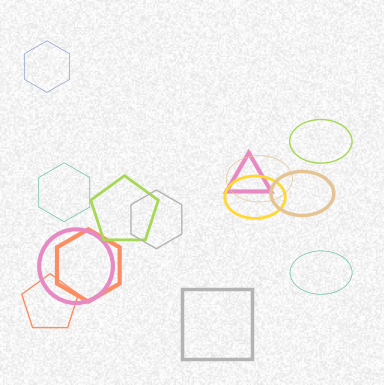[{"shape": "oval", "thickness": 0.5, "radius": 0.4, "center": [0.834, 0.292]}, {"shape": "hexagon", "thickness": 0.5, "radius": 0.38, "center": [0.167, 0.501]}, {"shape": "hexagon", "thickness": 3, "radius": 0.47, "center": [0.229, 0.311]}, {"shape": "pentagon", "thickness": 1, "radius": 0.39, "center": [0.13, 0.212]}, {"shape": "hexagon", "thickness": 0.5, "radius": 0.34, "center": [0.122, 0.827]}, {"shape": "triangle", "thickness": 3, "radius": 0.34, "center": [0.646, 0.536]}, {"shape": "circle", "thickness": 3, "radius": 0.48, "center": [0.198, 0.309]}, {"shape": "pentagon", "thickness": 2, "radius": 0.46, "center": [0.323, 0.452]}, {"shape": "oval", "thickness": 1, "radius": 0.4, "center": [0.833, 0.633]}, {"shape": "oval", "thickness": 2, "radius": 0.39, "center": [0.663, 0.488]}, {"shape": "oval", "thickness": 0.5, "radius": 0.43, "center": [0.673, 0.536]}, {"shape": "oval", "thickness": 2.5, "radius": 0.41, "center": [0.785, 0.497]}, {"shape": "square", "thickness": 2.5, "radius": 0.45, "center": [0.564, 0.158]}, {"shape": "hexagon", "thickness": 1, "radius": 0.38, "center": [0.406, 0.43]}]